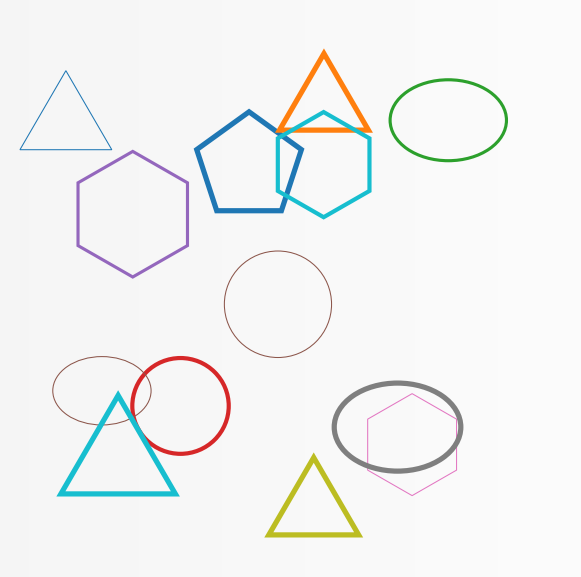[{"shape": "triangle", "thickness": 0.5, "radius": 0.46, "center": [0.113, 0.786]}, {"shape": "pentagon", "thickness": 2.5, "radius": 0.47, "center": [0.428, 0.711]}, {"shape": "triangle", "thickness": 2.5, "radius": 0.44, "center": [0.557, 0.818]}, {"shape": "oval", "thickness": 1.5, "radius": 0.5, "center": [0.771, 0.791]}, {"shape": "circle", "thickness": 2, "radius": 0.41, "center": [0.311, 0.296]}, {"shape": "hexagon", "thickness": 1.5, "radius": 0.54, "center": [0.228, 0.628]}, {"shape": "oval", "thickness": 0.5, "radius": 0.42, "center": [0.175, 0.322]}, {"shape": "circle", "thickness": 0.5, "radius": 0.46, "center": [0.478, 0.472]}, {"shape": "hexagon", "thickness": 0.5, "radius": 0.44, "center": [0.709, 0.229]}, {"shape": "oval", "thickness": 2.5, "radius": 0.54, "center": [0.684, 0.26]}, {"shape": "triangle", "thickness": 2.5, "radius": 0.45, "center": [0.54, 0.118]}, {"shape": "hexagon", "thickness": 2, "radius": 0.46, "center": [0.557, 0.714]}, {"shape": "triangle", "thickness": 2.5, "radius": 0.57, "center": [0.203, 0.201]}]